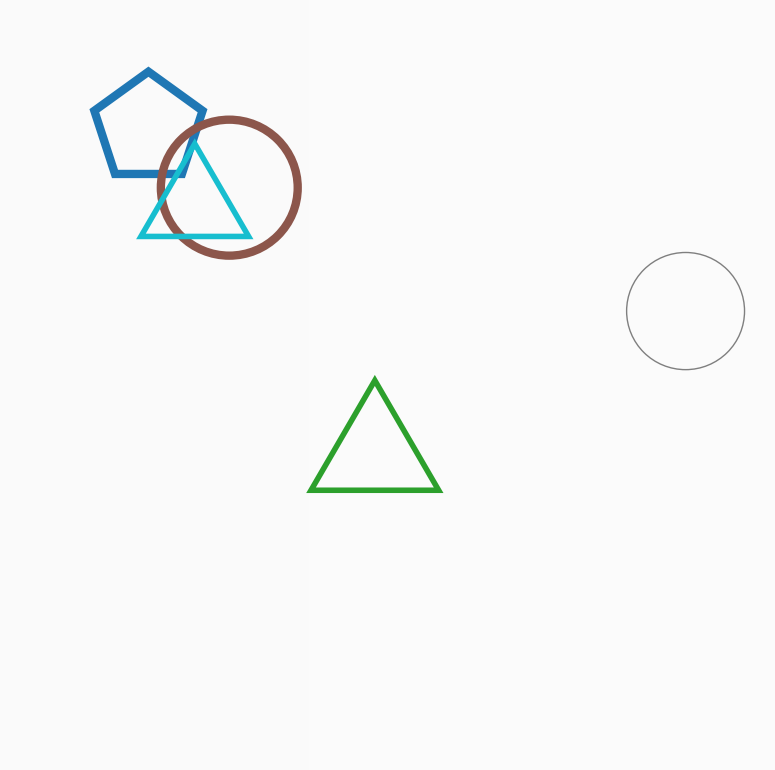[{"shape": "pentagon", "thickness": 3, "radius": 0.37, "center": [0.192, 0.833]}, {"shape": "triangle", "thickness": 2, "radius": 0.48, "center": [0.484, 0.411]}, {"shape": "circle", "thickness": 3, "radius": 0.44, "center": [0.296, 0.756]}, {"shape": "circle", "thickness": 0.5, "radius": 0.38, "center": [0.885, 0.596]}, {"shape": "triangle", "thickness": 2, "radius": 0.4, "center": [0.251, 0.733]}]